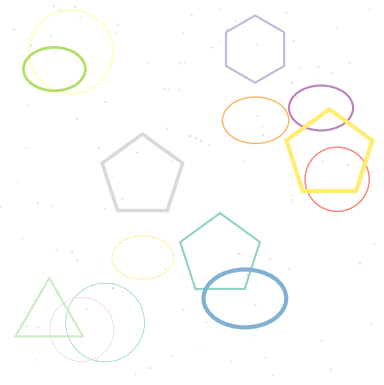[{"shape": "pentagon", "thickness": 1.5, "radius": 0.54, "center": [0.572, 0.338]}, {"shape": "circle", "thickness": 0.5, "radius": 0.51, "center": [0.273, 0.162]}, {"shape": "circle", "thickness": 1, "radius": 0.54, "center": [0.185, 0.865]}, {"shape": "hexagon", "thickness": 1.5, "radius": 0.44, "center": [0.663, 0.872]}, {"shape": "circle", "thickness": 1, "radius": 0.42, "center": [0.876, 0.534]}, {"shape": "oval", "thickness": 3, "radius": 0.54, "center": [0.636, 0.225]}, {"shape": "oval", "thickness": 1, "radius": 0.43, "center": [0.664, 0.688]}, {"shape": "oval", "thickness": 2, "radius": 0.4, "center": [0.141, 0.821]}, {"shape": "circle", "thickness": 0.5, "radius": 0.42, "center": [0.212, 0.144]}, {"shape": "pentagon", "thickness": 2.5, "radius": 0.55, "center": [0.37, 0.542]}, {"shape": "oval", "thickness": 1.5, "radius": 0.42, "center": [0.834, 0.72]}, {"shape": "triangle", "thickness": 1.5, "radius": 0.5, "center": [0.128, 0.177]}, {"shape": "pentagon", "thickness": 3, "radius": 0.59, "center": [0.856, 0.599]}, {"shape": "oval", "thickness": 0.5, "radius": 0.4, "center": [0.371, 0.331]}]